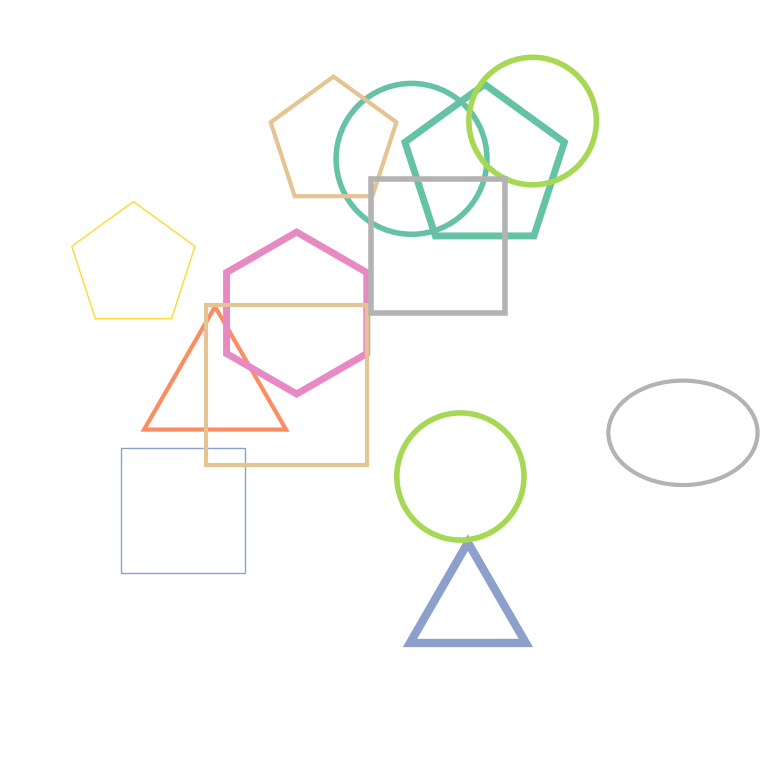[{"shape": "circle", "thickness": 2, "radius": 0.49, "center": [0.534, 0.794]}, {"shape": "pentagon", "thickness": 2.5, "radius": 0.54, "center": [0.629, 0.782]}, {"shape": "triangle", "thickness": 1.5, "radius": 0.53, "center": [0.279, 0.495]}, {"shape": "square", "thickness": 0.5, "radius": 0.4, "center": [0.238, 0.337]}, {"shape": "triangle", "thickness": 3, "radius": 0.43, "center": [0.608, 0.208]}, {"shape": "hexagon", "thickness": 2.5, "radius": 0.53, "center": [0.385, 0.593]}, {"shape": "circle", "thickness": 2, "radius": 0.41, "center": [0.598, 0.381]}, {"shape": "circle", "thickness": 2, "radius": 0.41, "center": [0.692, 0.843]}, {"shape": "pentagon", "thickness": 0.5, "radius": 0.42, "center": [0.173, 0.654]}, {"shape": "pentagon", "thickness": 1.5, "radius": 0.43, "center": [0.433, 0.815]}, {"shape": "square", "thickness": 1.5, "radius": 0.52, "center": [0.372, 0.5]}, {"shape": "oval", "thickness": 1.5, "radius": 0.48, "center": [0.887, 0.438]}, {"shape": "square", "thickness": 2, "radius": 0.44, "center": [0.569, 0.681]}]